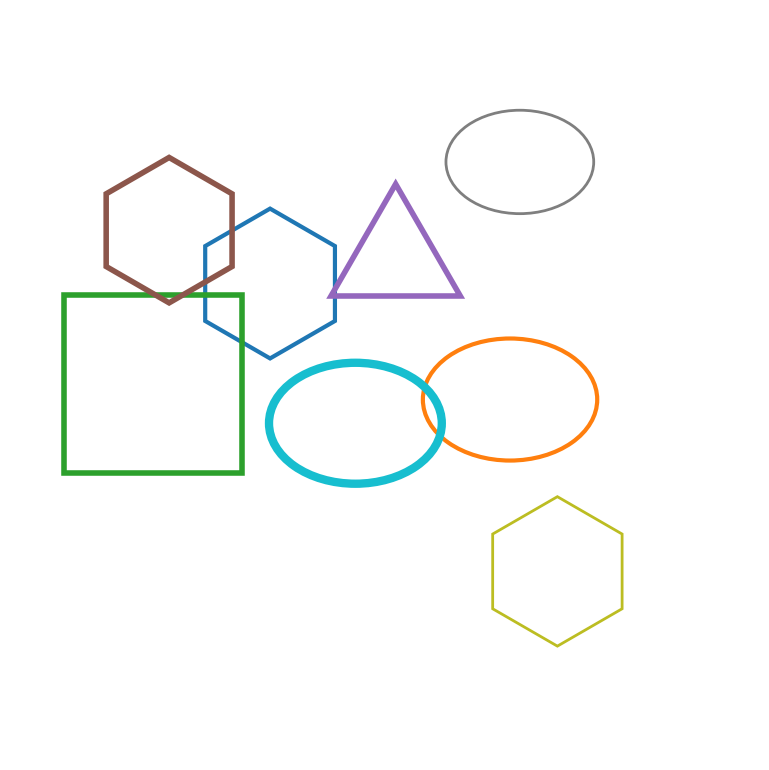[{"shape": "hexagon", "thickness": 1.5, "radius": 0.49, "center": [0.351, 0.632]}, {"shape": "oval", "thickness": 1.5, "radius": 0.57, "center": [0.662, 0.481]}, {"shape": "square", "thickness": 2, "radius": 0.58, "center": [0.199, 0.501]}, {"shape": "triangle", "thickness": 2, "radius": 0.48, "center": [0.514, 0.664]}, {"shape": "hexagon", "thickness": 2, "radius": 0.47, "center": [0.22, 0.701]}, {"shape": "oval", "thickness": 1, "radius": 0.48, "center": [0.675, 0.79]}, {"shape": "hexagon", "thickness": 1, "radius": 0.49, "center": [0.724, 0.258]}, {"shape": "oval", "thickness": 3, "radius": 0.56, "center": [0.462, 0.45]}]